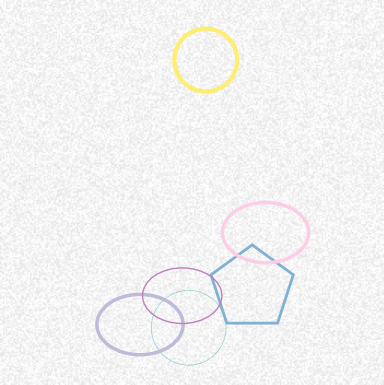[{"shape": "circle", "thickness": 0.5, "radius": 0.49, "center": [0.49, 0.149]}, {"shape": "oval", "thickness": 2.5, "radius": 0.56, "center": [0.364, 0.157]}, {"shape": "pentagon", "thickness": 2, "radius": 0.56, "center": [0.655, 0.252]}, {"shape": "oval", "thickness": 2.5, "radius": 0.56, "center": [0.69, 0.396]}, {"shape": "oval", "thickness": 1, "radius": 0.52, "center": [0.473, 0.232]}, {"shape": "circle", "thickness": 3, "radius": 0.41, "center": [0.535, 0.844]}]